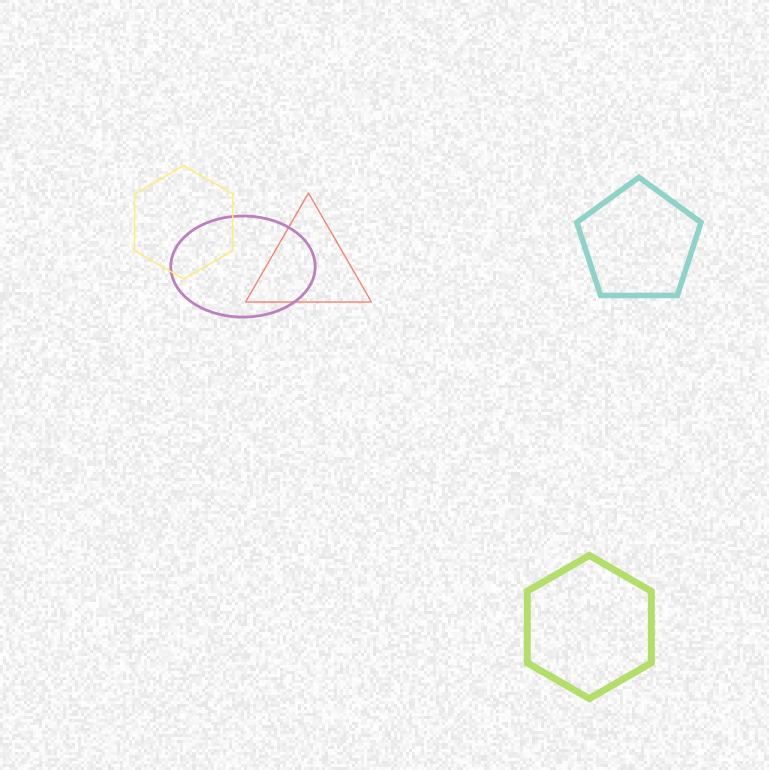[{"shape": "pentagon", "thickness": 2, "radius": 0.42, "center": [0.83, 0.685]}, {"shape": "triangle", "thickness": 0.5, "radius": 0.47, "center": [0.401, 0.655]}, {"shape": "hexagon", "thickness": 2.5, "radius": 0.47, "center": [0.765, 0.186]}, {"shape": "oval", "thickness": 1, "radius": 0.47, "center": [0.316, 0.654]}, {"shape": "hexagon", "thickness": 0.5, "radius": 0.37, "center": [0.238, 0.711]}]